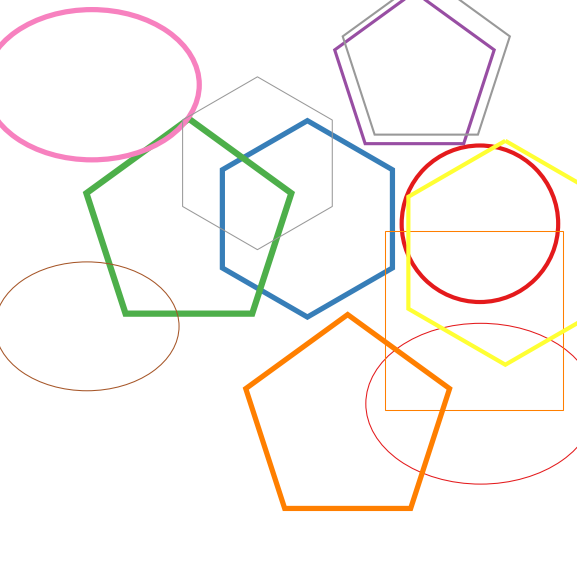[{"shape": "circle", "thickness": 2, "radius": 0.68, "center": [0.831, 0.612]}, {"shape": "oval", "thickness": 0.5, "radius": 0.99, "center": [0.832, 0.3]}, {"shape": "hexagon", "thickness": 2.5, "radius": 0.85, "center": [0.532, 0.62]}, {"shape": "pentagon", "thickness": 3, "radius": 0.93, "center": [0.327, 0.607]}, {"shape": "pentagon", "thickness": 1.5, "radius": 0.73, "center": [0.718, 0.868]}, {"shape": "square", "thickness": 0.5, "radius": 0.77, "center": [0.821, 0.444]}, {"shape": "pentagon", "thickness": 2.5, "radius": 0.93, "center": [0.602, 0.269]}, {"shape": "hexagon", "thickness": 2, "radius": 0.97, "center": [0.875, 0.561]}, {"shape": "oval", "thickness": 0.5, "radius": 0.8, "center": [0.151, 0.434]}, {"shape": "oval", "thickness": 2.5, "radius": 0.93, "center": [0.159, 0.852]}, {"shape": "hexagon", "thickness": 0.5, "radius": 0.75, "center": [0.446, 0.716]}, {"shape": "pentagon", "thickness": 1, "radius": 0.76, "center": [0.738, 0.889]}]